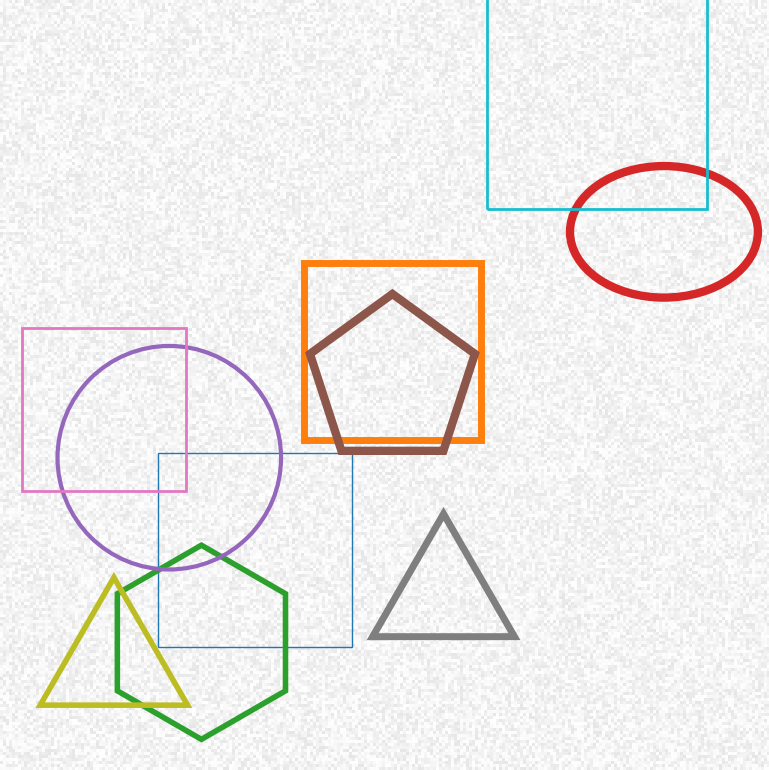[{"shape": "square", "thickness": 0.5, "radius": 0.63, "center": [0.331, 0.286]}, {"shape": "square", "thickness": 2.5, "radius": 0.57, "center": [0.509, 0.544]}, {"shape": "hexagon", "thickness": 2, "radius": 0.63, "center": [0.262, 0.166]}, {"shape": "oval", "thickness": 3, "radius": 0.61, "center": [0.862, 0.699]}, {"shape": "circle", "thickness": 1.5, "radius": 0.73, "center": [0.22, 0.406]}, {"shape": "pentagon", "thickness": 3, "radius": 0.56, "center": [0.51, 0.506]}, {"shape": "square", "thickness": 1, "radius": 0.53, "center": [0.135, 0.468]}, {"shape": "triangle", "thickness": 2.5, "radius": 0.53, "center": [0.576, 0.226]}, {"shape": "triangle", "thickness": 2, "radius": 0.55, "center": [0.148, 0.139]}, {"shape": "square", "thickness": 1, "radius": 0.71, "center": [0.775, 0.871]}]